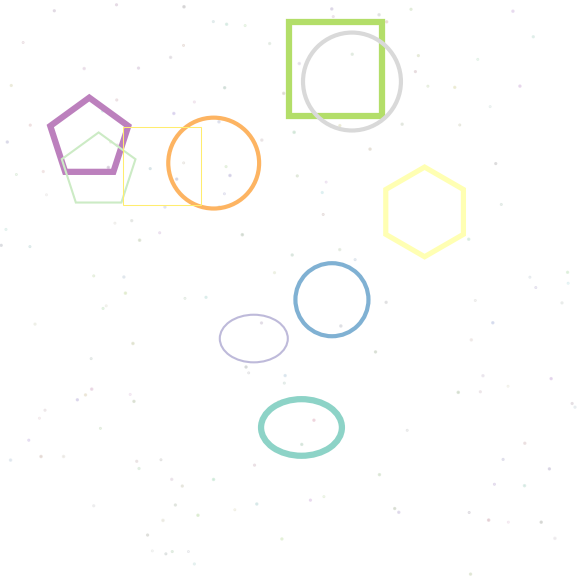[{"shape": "oval", "thickness": 3, "radius": 0.35, "center": [0.522, 0.259]}, {"shape": "hexagon", "thickness": 2.5, "radius": 0.39, "center": [0.735, 0.632]}, {"shape": "oval", "thickness": 1, "radius": 0.29, "center": [0.439, 0.413]}, {"shape": "circle", "thickness": 2, "radius": 0.32, "center": [0.575, 0.48]}, {"shape": "circle", "thickness": 2, "radius": 0.39, "center": [0.37, 0.717]}, {"shape": "square", "thickness": 3, "radius": 0.41, "center": [0.581, 0.88]}, {"shape": "circle", "thickness": 2, "radius": 0.42, "center": [0.609, 0.858]}, {"shape": "pentagon", "thickness": 3, "radius": 0.36, "center": [0.155, 0.759]}, {"shape": "pentagon", "thickness": 1, "radius": 0.34, "center": [0.171, 0.703]}, {"shape": "square", "thickness": 0.5, "radius": 0.34, "center": [0.28, 0.711]}]